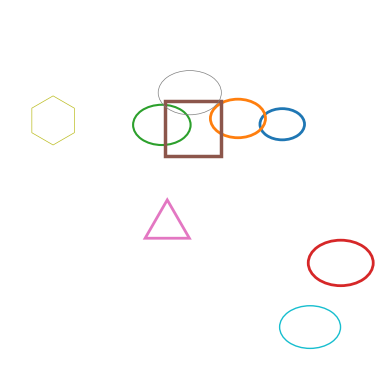[{"shape": "oval", "thickness": 2, "radius": 0.29, "center": [0.733, 0.677]}, {"shape": "oval", "thickness": 2, "radius": 0.36, "center": [0.618, 0.692]}, {"shape": "oval", "thickness": 1.5, "radius": 0.37, "center": [0.42, 0.676]}, {"shape": "oval", "thickness": 2, "radius": 0.42, "center": [0.885, 0.317]}, {"shape": "square", "thickness": 2.5, "radius": 0.36, "center": [0.501, 0.666]}, {"shape": "triangle", "thickness": 2, "radius": 0.33, "center": [0.434, 0.414]}, {"shape": "oval", "thickness": 0.5, "radius": 0.41, "center": [0.493, 0.759]}, {"shape": "hexagon", "thickness": 0.5, "radius": 0.32, "center": [0.138, 0.687]}, {"shape": "oval", "thickness": 1, "radius": 0.4, "center": [0.805, 0.15]}]